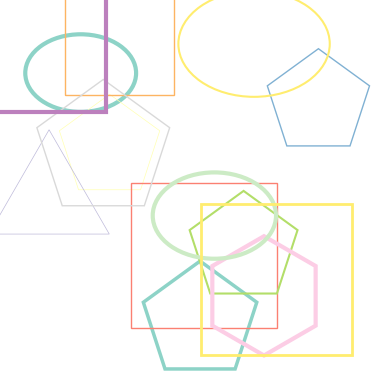[{"shape": "pentagon", "thickness": 2.5, "radius": 0.77, "center": [0.52, 0.167]}, {"shape": "oval", "thickness": 3, "radius": 0.72, "center": [0.21, 0.81]}, {"shape": "pentagon", "thickness": 0.5, "radius": 0.69, "center": [0.285, 0.618]}, {"shape": "triangle", "thickness": 0.5, "radius": 0.9, "center": [0.127, 0.482]}, {"shape": "square", "thickness": 1, "radius": 0.94, "center": [0.53, 0.336]}, {"shape": "pentagon", "thickness": 1, "radius": 0.7, "center": [0.827, 0.734]}, {"shape": "square", "thickness": 1, "radius": 0.71, "center": [0.31, 0.895]}, {"shape": "pentagon", "thickness": 1.5, "radius": 0.74, "center": [0.633, 0.357]}, {"shape": "hexagon", "thickness": 3, "radius": 0.77, "center": [0.686, 0.232]}, {"shape": "pentagon", "thickness": 1, "radius": 0.91, "center": [0.268, 0.612]}, {"shape": "square", "thickness": 3, "radius": 0.8, "center": [0.115, 0.869]}, {"shape": "oval", "thickness": 3, "radius": 0.8, "center": [0.557, 0.44]}, {"shape": "square", "thickness": 2, "radius": 0.98, "center": [0.717, 0.275]}, {"shape": "oval", "thickness": 1.5, "radius": 0.98, "center": [0.66, 0.886]}]